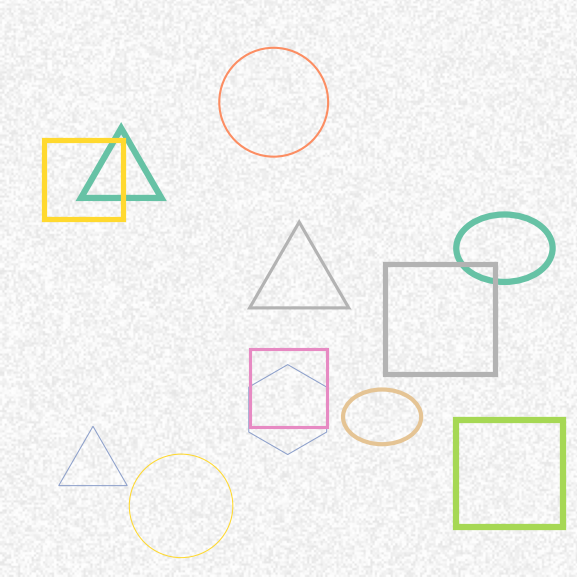[{"shape": "oval", "thickness": 3, "radius": 0.42, "center": [0.873, 0.569]}, {"shape": "triangle", "thickness": 3, "radius": 0.4, "center": [0.21, 0.697]}, {"shape": "circle", "thickness": 1, "radius": 0.47, "center": [0.474, 0.822]}, {"shape": "hexagon", "thickness": 0.5, "radius": 0.39, "center": [0.498, 0.29]}, {"shape": "triangle", "thickness": 0.5, "radius": 0.34, "center": [0.161, 0.192]}, {"shape": "square", "thickness": 1.5, "radius": 0.33, "center": [0.499, 0.328]}, {"shape": "square", "thickness": 3, "radius": 0.46, "center": [0.883, 0.18]}, {"shape": "circle", "thickness": 0.5, "radius": 0.45, "center": [0.314, 0.123]}, {"shape": "square", "thickness": 2.5, "radius": 0.34, "center": [0.144, 0.689]}, {"shape": "oval", "thickness": 2, "radius": 0.34, "center": [0.662, 0.277]}, {"shape": "square", "thickness": 2.5, "radius": 0.48, "center": [0.761, 0.447]}, {"shape": "triangle", "thickness": 1.5, "radius": 0.5, "center": [0.518, 0.516]}]